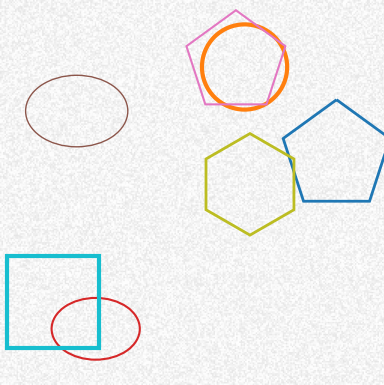[{"shape": "pentagon", "thickness": 2, "radius": 0.73, "center": [0.874, 0.595]}, {"shape": "circle", "thickness": 3, "radius": 0.55, "center": [0.635, 0.826]}, {"shape": "oval", "thickness": 1.5, "radius": 0.57, "center": [0.249, 0.146]}, {"shape": "oval", "thickness": 1, "radius": 0.66, "center": [0.199, 0.712]}, {"shape": "pentagon", "thickness": 1.5, "radius": 0.68, "center": [0.613, 0.838]}, {"shape": "hexagon", "thickness": 2, "radius": 0.66, "center": [0.649, 0.521]}, {"shape": "square", "thickness": 3, "radius": 0.6, "center": [0.138, 0.215]}]